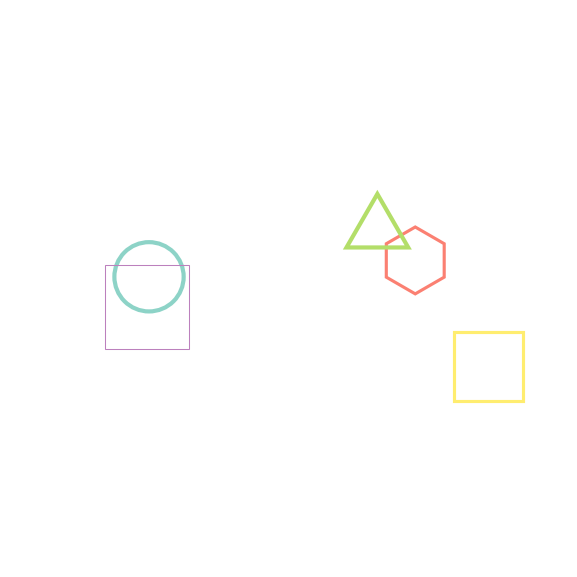[{"shape": "circle", "thickness": 2, "radius": 0.3, "center": [0.258, 0.52]}, {"shape": "hexagon", "thickness": 1.5, "radius": 0.29, "center": [0.719, 0.548]}, {"shape": "triangle", "thickness": 2, "radius": 0.31, "center": [0.653, 0.602]}, {"shape": "square", "thickness": 0.5, "radius": 0.36, "center": [0.254, 0.468]}, {"shape": "square", "thickness": 1.5, "radius": 0.3, "center": [0.846, 0.365]}]